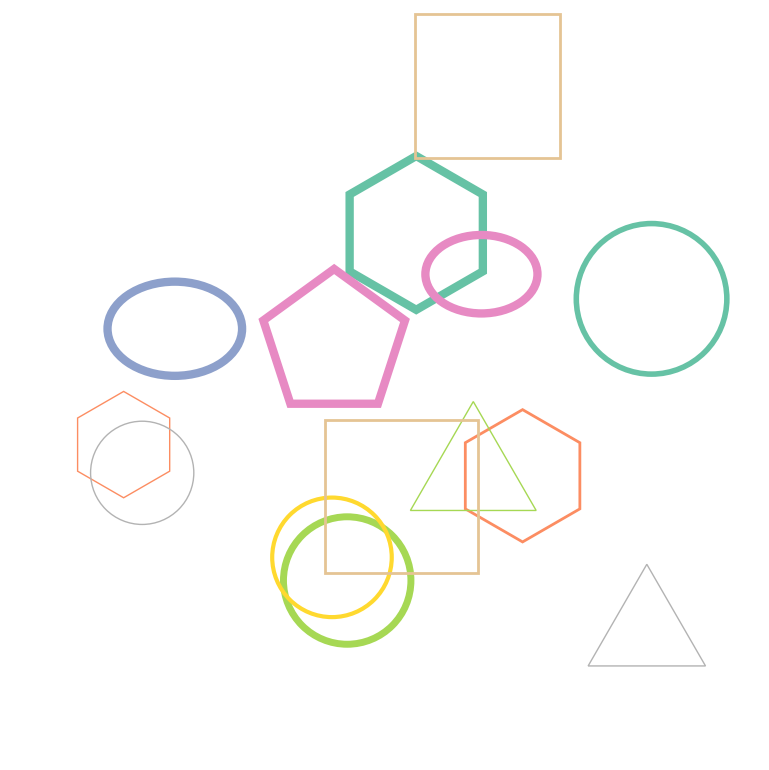[{"shape": "hexagon", "thickness": 3, "radius": 0.5, "center": [0.541, 0.698]}, {"shape": "circle", "thickness": 2, "radius": 0.49, "center": [0.846, 0.612]}, {"shape": "hexagon", "thickness": 0.5, "radius": 0.35, "center": [0.161, 0.423]}, {"shape": "hexagon", "thickness": 1, "radius": 0.43, "center": [0.679, 0.382]}, {"shape": "oval", "thickness": 3, "radius": 0.44, "center": [0.227, 0.573]}, {"shape": "pentagon", "thickness": 3, "radius": 0.48, "center": [0.434, 0.554]}, {"shape": "oval", "thickness": 3, "radius": 0.36, "center": [0.625, 0.644]}, {"shape": "circle", "thickness": 2.5, "radius": 0.41, "center": [0.451, 0.246]}, {"shape": "triangle", "thickness": 0.5, "radius": 0.47, "center": [0.615, 0.384]}, {"shape": "circle", "thickness": 1.5, "radius": 0.39, "center": [0.431, 0.276]}, {"shape": "square", "thickness": 1, "radius": 0.47, "center": [0.633, 0.888]}, {"shape": "square", "thickness": 1, "radius": 0.5, "center": [0.522, 0.355]}, {"shape": "circle", "thickness": 0.5, "radius": 0.34, "center": [0.185, 0.386]}, {"shape": "triangle", "thickness": 0.5, "radius": 0.44, "center": [0.84, 0.179]}]